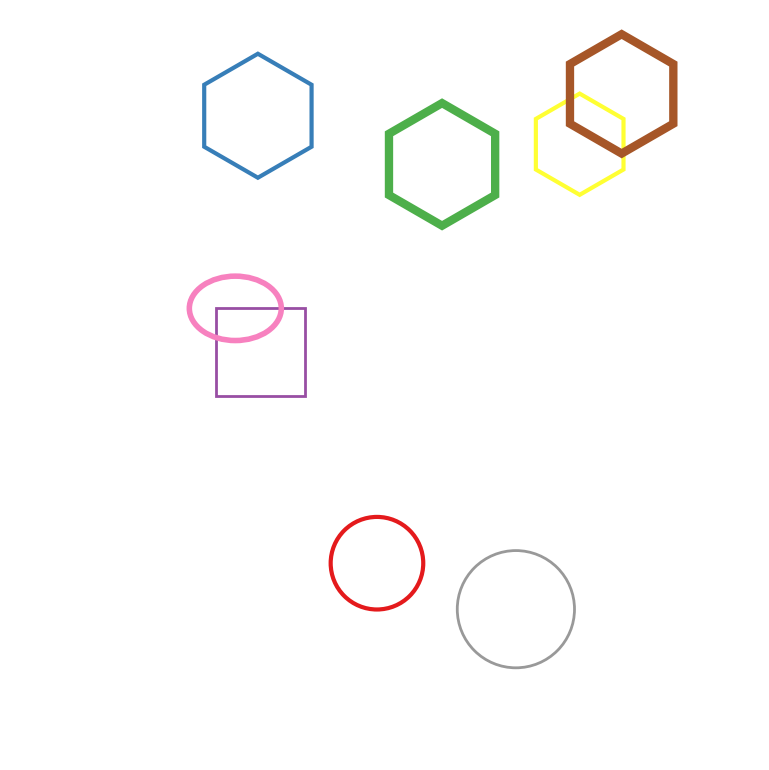[{"shape": "circle", "thickness": 1.5, "radius": 0.3, "center": [0.49, 0.269]}, {"shape": "hexagon", "thickness": 1.5, "radius": 0.4, "center": [0.335, 0.85]}, {"shape": "hexagon", "thickness": 3, "radius": 0.4, "center": [0.574, 0.786]}, {"shape": "square", "thickness": 1, "radius": 0.29, "center": [0.338, 0.543]}, {"shape": "hexagon", "thickness": 1.5, "radius": 0.33, "center": [0.753, 0.813]}, {"shape": "hexagon", "thickness": 3, "radius": 0.39, "center": [0.807, 0.878]}, {"shape": "oval", "thickness": 2, "radius": 0.3, "center": [0.306, 0.6]}, {"shape": "circle", "thickness": 1, "radius": 0.38, "center": [0.67, 0.209]}]